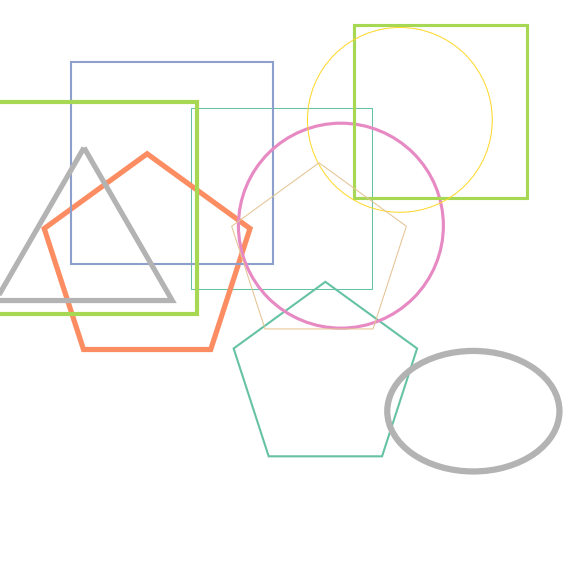[{"shape": "square", "thickness": 0.5, "radius": 0.79, "center": [0.487, 0.656]}, {"shape": "pentagon", "thickness": 1, "radius": 0.84, "center": [0.563, 0.344]}, {"shape": "pentagon", "thickness": 2.5, "radius": 0.94, "center": [0.255, 0.545]}, {"shape": "square", "thickness": 1, "radius": 0.87, "center": [0.298, 0.717]}, {"shape": "circle", "thickness": 1.5, "radius": 0.89, "center": [0.59, 0.608]}, {"shape": "square", "thickness": 1.5, "radius": 0.75, "center": [0.762, 0.807]}, {"shape": "square", "thickness": 2, "radius": 0.92, "center": [0.157, 0.638]}, {"shape": "circle", "thickness": 0.5, "radius": 0.8, "center": [0.692, 0.792]}, {"shape": "pentagon", "thickness": 0.5, "radius": 0.8, "center": [0.552, 0.558]}, {"shape": "oval", "thickness": 3, "radius": 0.75, "center": [0.82, 0.287]}, {"shape": "triangle", "thickness": 2.5, "radius": 0.88, "center": [0.145, 0.567]}]